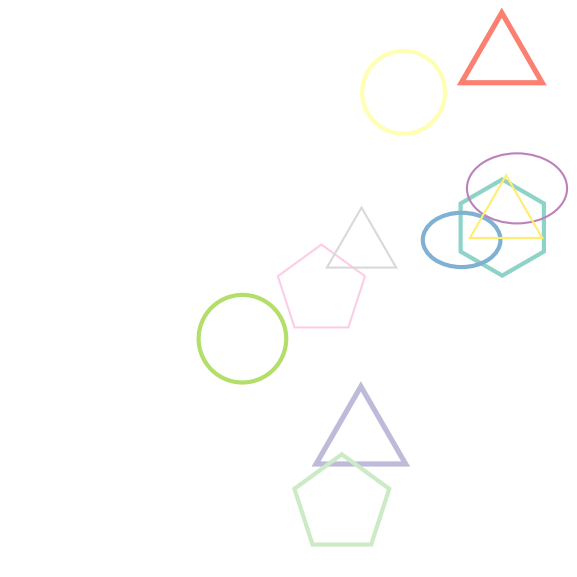[{"shape": "hexagon", "thickness": 2, "radius": 0.42, "center": [0.87, 0.605]}, {"shape": "circle", "thickness": 2, "radius": 0.36, "center": [0.699, 0.839]}, {"shape": "triangle", "thickness": 2.5, "radius": 0.45, "center": [0.625, 0.24]}, {"shape": "triangle", "thickness": 2.5, "radius": 0.4, "center": [0.869, 0.896]}, {"shape": "oval", "thickness": 2, "radius": 0.34, "center": [0.799, 0.584]}, {"shape": "circle", "thickness": 2, "radius": 0.38, "center": [0.42, 0.413]}, {"shape": "pentagon", "thickness": 1, "radius": 0.4, "center": [0.557, 0.496]}, {"shape": "triangle", "thickness": 1, "radius": 0.35, "center": [0.626, 0.57]}, {"shape": "oval", "thickness": 1, "radius": 0.43, "center": [0.895, 0.673]}, {"shape": "pentagon", "thickness": 2, "radius": 0.43, "center": [0.592, 0.126]}, {"shape": "triangle", "thickness": 1, "radius": 0.36, "center": [0.876, 0.623]}]